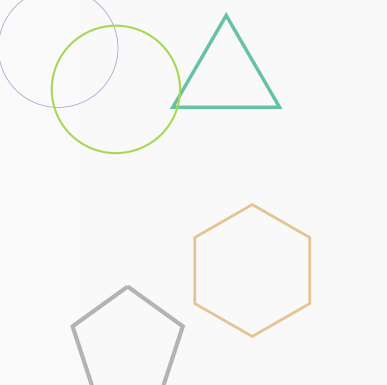[{"shape": "triangle", "thickness": 2.5, "radius": 0.8, "center": [0.584, 0.801]}, {"shape": "circle", "thickness": 0.5, "radius": 0.77, "center": [0.15, 0.875]}, {"shape": "circle", "thickness": 1.5, "radius": 0.83, "center": [0.299, 0.768]}, {"shape": "hexagon", "thickness": 2, "radius": 0.86, "center": [0.651, 0.297]}, {"shape": "pentagon", "thickness": 3, "radius": 0.75, "center": [0.33, 0.106]}]